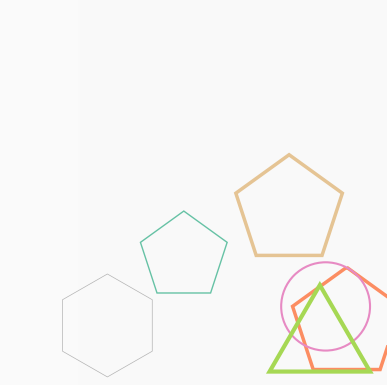[{"shape": "pentagon", "thickness": 1, "radius": 0.59, "center": [0.474, 0.334]}, {"shape": "pentagon", "thickness": 2.5, "radius": 0.73, "center": [0.895, 0.159]}, {"shape": "circle", "thickness": 1.5, "radius": 0.57, "center": [0.84, 0.204]}, {"shape": "triangle", "thickness": 3, "radius": 0.75, "center": [0.825, 0.11]}, {"shape": "pentagon", "thickness": 2.5, "radius": 0.72, "center": [0.746, 0.454]}, {"shape": "hexagon", "thickness": 0.5, "radius": 0.67, "center": [0.277, 0.155]}]